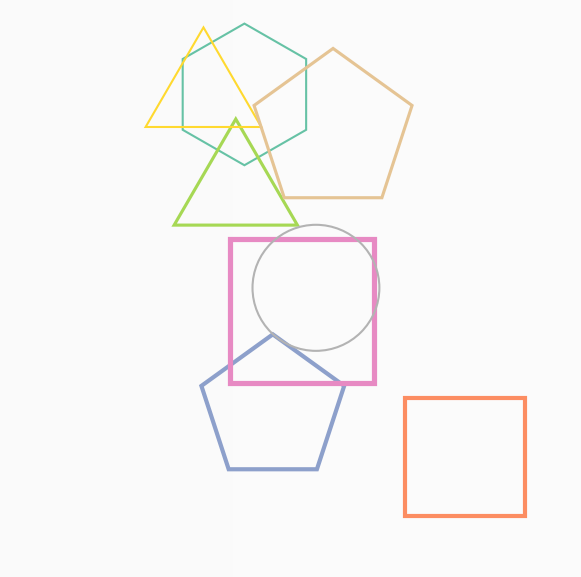[{"shape": "hexagon", "thickness": 1, "radius": 0.61, "center": [0.421, 0.836]}, {"shape": "square", "thickness": 2, "radius": 0.51, "center": [0.8, 0.208]}, {"shape": "pentagon", "thickness": 2, "radius": 0.65, "center": [0.469, 0.291]}, {"shape": "square", "thickness": 2.5, "radius": 0.62, "center": [0.52, 0.461]}, {"shape": "triangle", "thickness": 1.5, "radius": 0.61, "center": [0.406, 0.671]}, {"shape": "triangle", "thickness": 1, "radius": 0.57, "center": [0.35, 0.837]}, {"shape": "pentagon", "thickness": 1.5, "radius": 0.71, "center": [0.573, 0.772]}, {"shape": "circle", "thickness": 1, "radius": 0.55, "center": [0.544, 0.501]}]